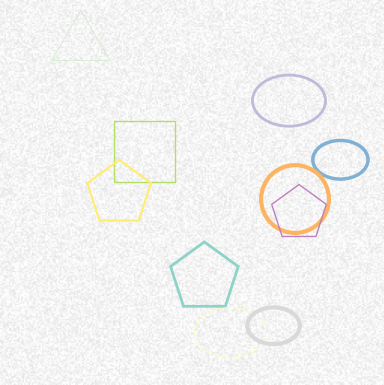[{"shape": "pentagon", "thickness": 2, "radius": 0.46, "center": [0.531, 0.279]}, {"shape": "oval", "thickness": 0.5, "radius": 0.46, "center": [0.598, 0.137]}, {"shape": "oval", "thickness": 2, "radius": 0.47, "center": [0.751, 0.739]}, {"shape": "oval", "thickness": 2.5, "radius": 0.36, "center": [0.884, 0.585]}, {"shape": "circle", "thickness": 3, "radius": 0.44, "center": [0.766, 0.483]}, {"shape": "square", "thickness": 1, "radius": 0.4, "center": [0.375, 0.607]}, {"shape": "oval", "thickness": 3, "radius": 0.34, "center": [0.711, 0.154]}, {"shape": "pentagon", "thickness": 1, "radius": 0.37, "center": [0.777, 0.446]}, {"shape": "triangle", "thickness": 0.5, "radius": 0.44, "center": [0.21, 0.887]}, {"shape": "pentagon", "thickness": 1.5, "radius": 0.43, "center": [0.309, 0.498]}]